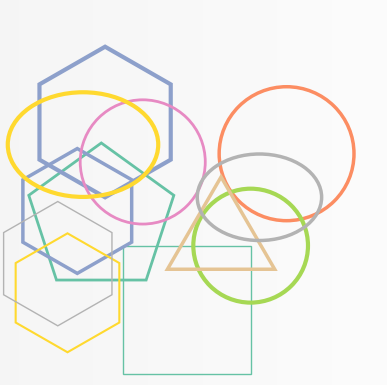[{"shape": "pentagon", "thickness": 2, "radius": 0.98, "center": [0.261, 0.432]}, {"shape": "square", "thickness": 1, "radius": 0.83, "center": [0.482, 0.195]}, {"shape": "circle", "thickness": 2.5, "radius": 0.87, "center": [0.74, 0.601]}, {"shape": "hexagon", "thickness": 2.5, "radius": 0.81, "center": [0.199, 0.452]}, {"shape": "hexagon", "thickness": 3, "radius": 0.98, "center": [0.271, 0.683]}, {"shape": "circle", "thickness": 2, "radius": 0.81, "center": [0.368, 0.579]}, {"shape": "circle", "thickness": 3, "radius": 0.74, "center": [0.647, 0.362]}, {"shape": "oval", "thickness": 3, "radius": 0.97, "center": [0.214, 0.624]}, {"shape": "hexagon", "thickness": 1.5, "radius": 0.77, "center": [0.174, 0.239]}, {"shape": "triangle", "thickness": 2.5, "radius": 0.8, "center": [0.57, 0.381]}, {"shape": "oval", "thickness": 2.5, "radius": 0.8, "center": [0.67, 0.488]}, {"shape": "hexagon", "thickness": 1, "radius": 0.81, "center": [0.149, 0.315]}]